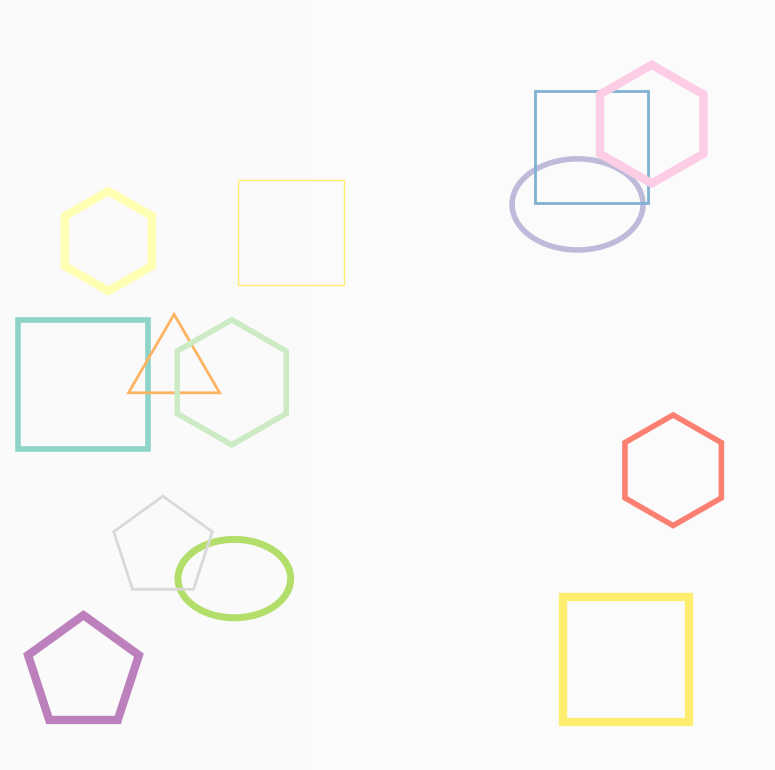[{"shape": "square", "thickness": 2, "radius": 0.42, "center": [0.107, 0.501]}, {"shape": "hexagon", "thickness": 3, "radius": 0.32, "center": [0.14, 0.687]}, {"shape": "oval", "thickness": 2, "radius": 0.42, "center": [0.745, 0.735]}, {"shape": "hexagon", "thickness": 2, "radius": 0.36, "center": [0.869, 0.389]}, {"shape": "square", "thickness": 1, "radius": 0.37, "center": [0.763, 0.809]}, {"shape": "triangle", "thickness": 1, "radius": 0.34, "center": [0.225, 0.524]}, {"shape": "oval", "thickness": 2.5, "radius": 0.36, "center": [0.302, 0.249]}, {"shape": "hexagon", "thickness": 3, "radius": 0.39, "center": [0.841, 0.839]}, {"shape": "pentagon", "thickness": 1, "radius": 0.33, "center": [0.21, 0.289]}, {"shape": "pentagon", "thickness": 3, "radius": 0.38, "center": [0.108, 0.126]}, {"shape": "hexagon", "thickness": 2, "radius": 0.41, "center": [0.299, 0.503]}, {"shape": "square", "thickness": 3, "radius": 0.4, "center": [0.808, 0.144]}, {"shape": "square", "thickness": 0.5, "radius": 0.34, "center": [0.376, 0.698]}]